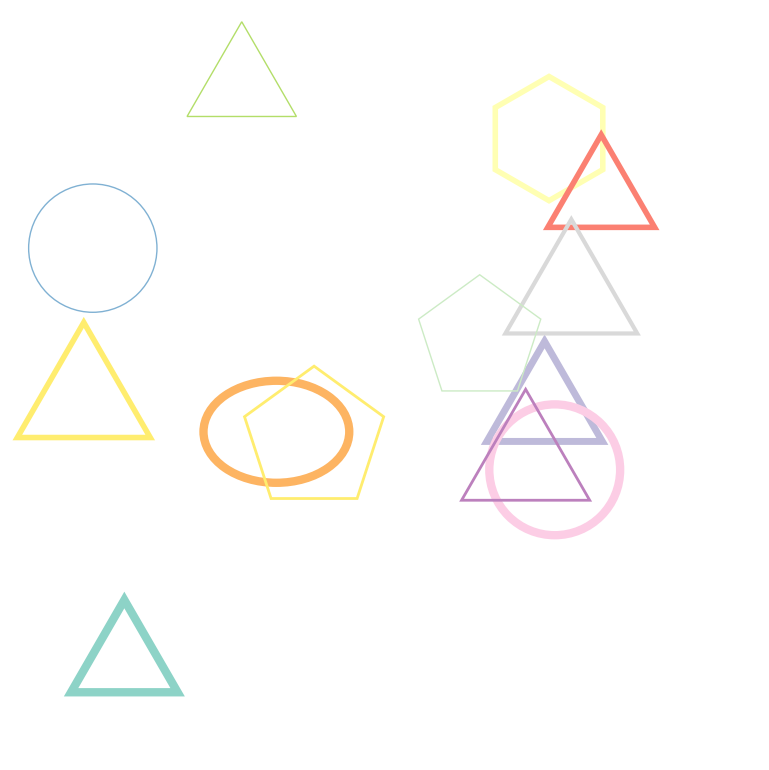[{"shape": "triangle", "thickness": 3, "radius": 0.4, "center": [0.161, 0.141]}, {"shape": "hexagon", "thickness": 2, "radius": 0.4, "center": [0.713, 0.82]}, {"shape": "triangle", "thickness": 2.5, "radius": 0.43, "center": [0.707, 0.47]}, {"shape": "triangle", "thickness": 2, "radius": 0.4, "center": [0.781, 0.745]}, {"shape": "circle", "thickness": 0.5, "radius": 0.42, "center": [0.121, 0.678]}, {"shape": "oval", "thickness": 3, "radius": 0.47, "center": [0.359, 0.439]}, {"shape": "triangle", "thickness": 0.5, "radius": 0.41, "center": [0.314, 0.89]}, {"shape": "circle", "thickness": 3, "radius": 0.42, "center": [0.72, 0.39]}, {"shape": "triangle", "thickness": 1.5, "radius": 0.49, "center": [0.742, 0.616]}, {"shape": "triangle", "thickness": 1, "radius": 0.48, "center": [0.683, 0.398]}, {"shape": "pentagon", "thickness": 0.5, "radius": 0.42, "center": [0.623, 0.56]}, {"shape": "pentagon", "thickness": 1, "radius": 0.48, "center": [0.408, 0.429]}, {"shape": "triangle", "thickness": 2, "radius": 0.5, "center": [0.109, 0.482]}]